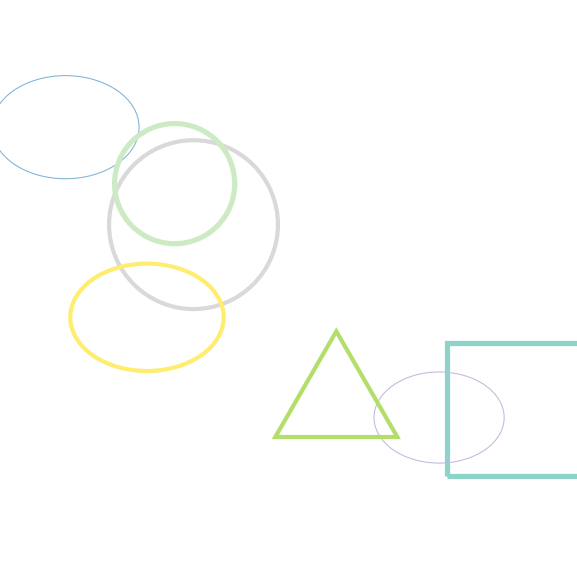[{"shape": "square", "thickness": 2.5, "radius": 0.58, "center": [0.889, 0.29]}, {"shape": "oval", "thickness": 0.5, "radius": 0.56, "center": [0.76, 0.276]}, {"shape": "oval", "thickness": 0.5, "radius": 0.64, "center": [0.113, 0.779]}, {"shape": "triangle", "thickness": 2, "radius": 0.61, "center": [0.582, 0.303]}, {"shape": "circle", "thickness": 2, "radius": 0.73, "center": [0.335, 0.61]}, {"shape": "circle", "thickness": 2.5, "radius": 0.52, "center": [0.302, 0.681]}, {"shape": "oval", "thickness": 2, "radius": 0.66, "center": [0.255, 0.45]}]